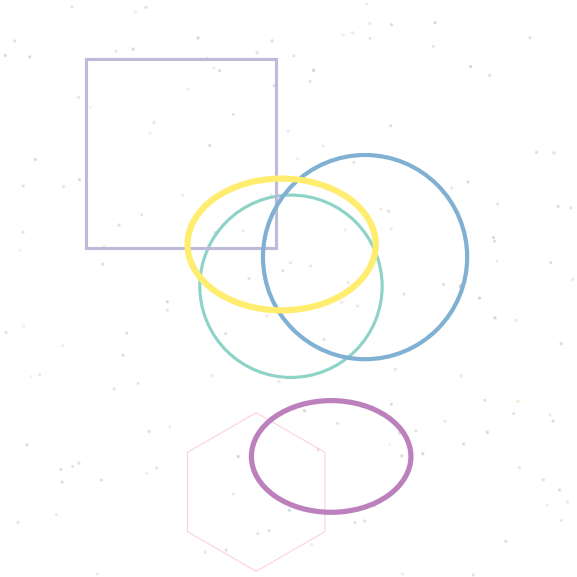[{"shape": "circle", "thickness": 1.5, "radius": 0.79, "center": [0.504, 0.503]}, {"shape": "square", "thickness": 1.5, "radius": 0.82, "center": [0.314, 0.733]}, {"shape": "circle", "thickness": 2, "radius": 0.88, "center": [0.632, 0.554]}, {"shape": "hexagon", "thickness": 0.5, "radius": 0.69, "center": [0.444, 0.147]}, {"shape": "oval", "thickness": 2.5, "radius": 0.69, "center": [0.573, 0.209]}, {"shape": "oval", "thickness": 3, "radius": 0.81, "center": [0.488, 0.576]}]